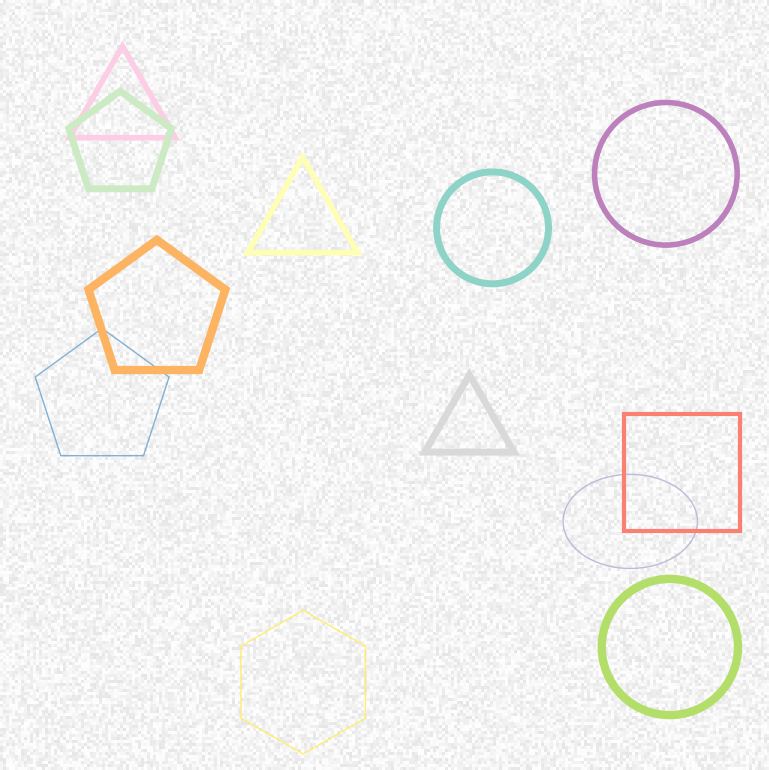[{"shape": "circle", "thickness": 2.5, "radius": 0.36, "center": [0.64, 0.704]}, {"shape": "triangle", "thickness": 2, "radius": 0.41, "center": [0.393, 0.713]}, {"shape": "oval", "thickness": 0.5, "radius": 0.44, "center": [0.819, 0.323]}, {"shape": "square", "thickness": 1.5, "radius": 0.38, "center": [0.886, 0.386]}, {"shape": "pentagon", "thickness": 0.5, "radius": 0.46, "center": [0.133, 0.482]}, {"shape": "pentagon", "thickness": 3, "radius": 0.47, "center": [0.204, 0.595]}, {"shape": "circle", "thickness": 3, "radius": 0.44, "center": [0.87, 0.16]}, {"shape": "triangle", "thickness": 2, "radius": 0.4, "center": [0.159, 0.861]}, {"shape": "triangle", "thickness": 2.5, "radius": 0.33, "center": [0.61, 0.446]}, {"shape": "circle", "thickness": 2, "radius": 0.46, "center": [0.865, 0.774]}, {"shape": "pentagon", "thickness": 2.5, "radius": 0.35, "center": [0.156, 0.812]}, {"shape": "hexagon", "thickness": 0.5, "radius": 0.47, "center": [0.394, 0.114]}]